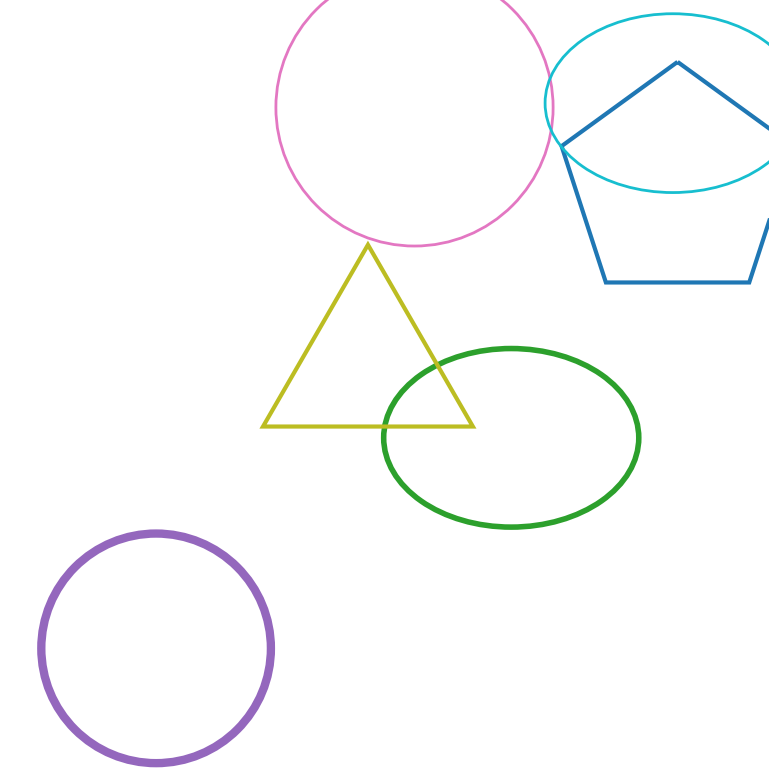[{"shape": "pentagon", "thickness": 1.5, "radius": 0.79, "center": [0.88, 0.761]}, {"shape": "oval", "thickness": 2, "radius": 0.83, "center": [0.664, 0.431]}, {"shape": "circle", "thickness": 3, "radius": 0.75, "center": [0.203, 0.158]}, {"shape": "circle", "thickness": 1, "radius": 0.9, "center": [0.538, 0.86]}, {"shape": "triangle", "thickness": 1.5, "radius": 0.79, "center": [0.478, 0.525]}, {"shape": "oval", "thickness": 1, "radius": 0.83, "center": [0.874, 0.866]}]